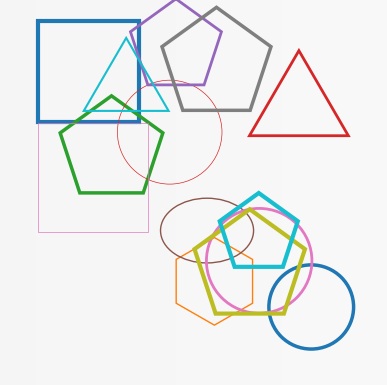[{"shape": "square", "thickness": 3, "radius": 0.65, "center": [0.228, 0.815]}, {"shape": "circle", "thickness": 2.5, "radius": 0.55, "center": [0.803, 0.203]}, {"shape": "hexagon", "thickness": 1, "radius": 0.57, "center": [0.553, 0.269]}, {"shape": "pentagon", "thickness": 2.5, "radius": 0.7, "center": [0.288, 0.612]}, {"shape": "circle", "thickness": 0.5, "radius": 0.67, "center": [0.438, 0.657]}, {"shape": "triangle", "thickness": 2, "radius": 0.74, "center": [0.771, 0.721]}, {"shape": "pentagon", "thickness": 2, "radius": 0.62, "center": [0.454, 0.879]}, {"shape": "oval", "thickness": 1, "radius": 0.6, "center": [0.534, 0.401]}, {"shape": "circle", "thickness": 2, "radius": 0.68, "center": [0.669, 0.323]}, {"shape": "square", "thickness": 0.5, "radius": 0.71, "center": [0.24, 0.538]}, {"shape": "pentagon", "thickness": 2.5, "radius": 0.74, "center": [0.559, 0.833]}, {"shape": "pentagon", "thickness": 3, "radius": 0.75, "center": [0.644, 0.307]}, {"shape": "pentagon", "thickness": 3, "radius": 0.53, "center": [0.668, 0.393]}, {"shape": "triangle", "thickness": 1.5, "radius": 0.63, "center": [0.326, 0.775]}]